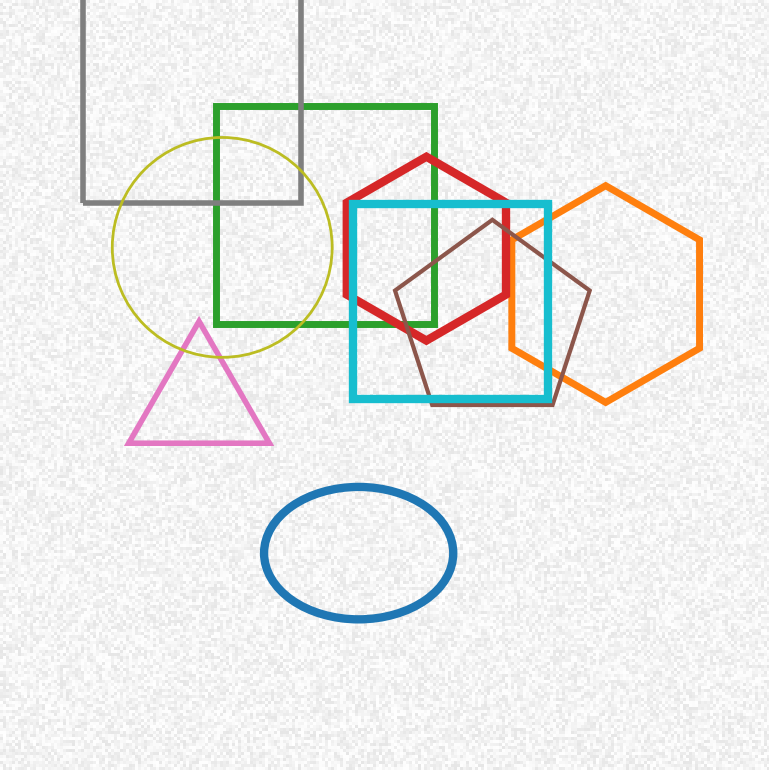[{"shape": "oval", "thickness": 3, "radius": 0.61, "center": [0.466, 0.282]}, {"shape": "hexagon", "thickness": 2.5, "radius": 0.7, "center": [0.787, 0.618]}, {"shape": "square", "thickness": 2.5, "radius": 0.71, "center": [0.422, 0.72]}, {"shape": "hexagon", "thickness": 3, "radius": 0.6, "center": [0.554, 0.677]}, {"shape": "pentagon", "thickness": 1.5, "radius": 0.66, "center": [0.639, 0.582]}, {"shape": "triangle", "thickness": 2, "radius": 0.53, "center": [0.259, 0.477]}, {"shape": "square", "thickness": 2, "radius": 0.71, "center": [0.249, 0.878]}, {"shape": "circle", "thickness": 1, "radius": 0.71, "center": [0.289, 0.679]}, {"shape": "square", "thickness": 3, "radius": 0.63, "center": [0.585, 0.608]}]